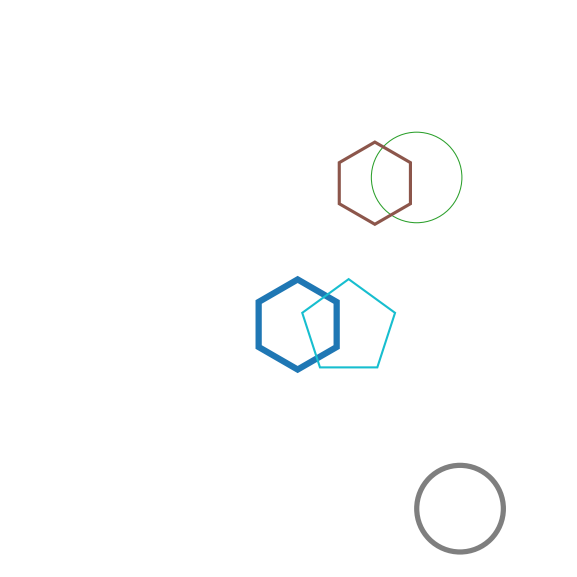[{"shape": "hexagon", "thickness": 3, "radius": 0.39, "center": [0.515, 0.437]}, {"shape": "circle", "thickness": 0.5, "radius": 0.39, "center": [0.721, 0.692]}, {"shape": "hexagon", "thickness": 1.5, "radius": 0.36, "center": [0.649, 0.682]}, {"shape": "circle", "thickness": 2.5, "radius": 0.38, "center": [0.797, 0.118]}, {"shape": "pentagon", "thickness": 1, "radius": 0.42, "center": [0.604, 0.431]}]